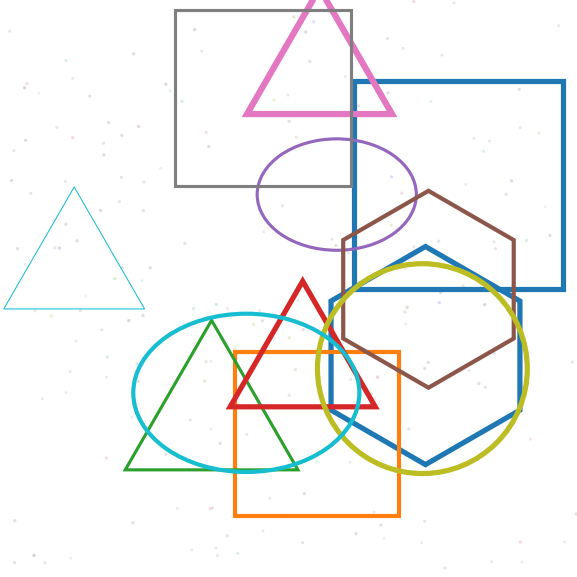[{"shape": "square", "thickness": 2.5, "radius": 0.9, "center": [0.794, 0.678]}, {"shape": "hexagon", "thickness": 2.5, "radius": 0.94, "center": [0.737, 0.383]}, {"shape": "square", "thickness": 2, "radius": 0.71, "center": [0.549, 0.247]}, {"shape": "triangle", "thickness": 1.5, "radius": 0.86, "center": [0.366, 0.272]}, {"shape": "triangle", "thickness": 2.5, "radius": 0.73, "center": [0.524, 0.367]}, {"shape": "oval", "thickness": 1.5, "radius": 0.69, "center": [0.583, 0.662]}, {"shape": "hexagon", "thickness": 2, "radius": 0.85, "center": [0.742, 0.498]}, {"shape": "triangle", "thickness": 3, "radius": 0.72, "center": [0.553, 0.874]}, {"shape": "square", "thickness": 1.5, "radius": 0.76, "center": [0.455, 0.829]}, {"shape": "circle", "thickness": 2.5, "radius": 0.91, "center": [0.731, 0.361]}, {"shape": "oval", "thickness": 2, "radius": 0.98, "center": [0.427, 0.319]}, {"shape": "triangle", "thickness": 0.5, "radius": 0.7, "center": [0.128, 0.535]}]